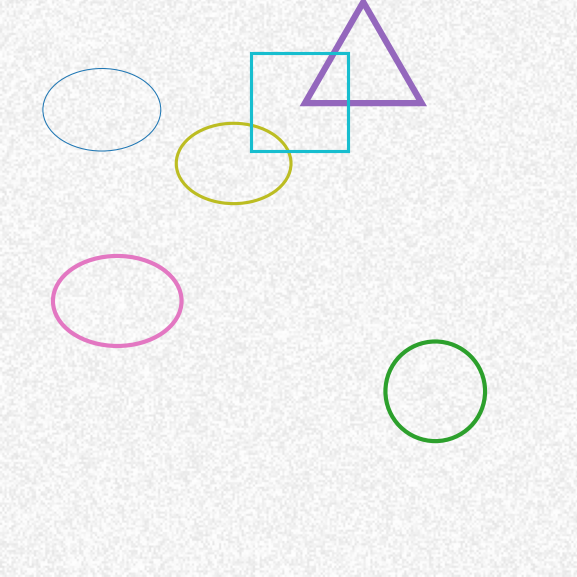[{"shape": "oval", "thickness": 0.5, "radius": 0.51, "center": [0.176, 0.809]}, {"shape": "circle", "thickness": 2, "radius": 0.43, "center": [0.754, 0.322]}, {"shape": "triangle", "thickness": 3, "radius": 0.58, "center": [0.629, 0.879]}, {"shape": "oval", "thickness": 2, "radius": 0.56, "center": [0.203, 0.478]}, {"shape": "oval", "thickness": 1.5, "radius": 0.5, "center": [0.405, 0.716]}, {"shape": "square", "thickness": 1.5, "radius": 0.42, "center": [0.519, 0.822]}]